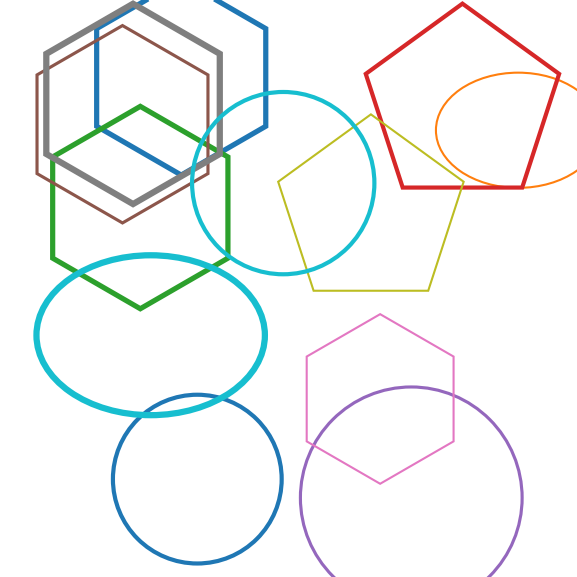[{"shape": "circle", "thickness": 2, "radius": 0.73, "center": [0.342, 0.169]}, {"shape": "hexagon", "thickness": 2.5, "radius": 0.85, "center": [0.314, 0.865]}, {"shape": "oval", "thickness": 1, "radius": 0.71, "center": [0.897, 0.774]}, {"shape": "hexagon", "thickness": 2.5, "radius": 0.88, "center": [0.243, 0.64]}, {"shape": "pentagon", "thickness": 2, "radius": 0.88, "center": [0.801, 0.817]}, {"shape": "circle", "thickness": 1.5, "radius": 0.96, "center": [0.712, 0.137]}, {"shape": "hexagon", "thickness": 1.5, "radius": 0.85, "center": [0.212, 0.784]}, {"shape": "hexagon", "thickness": 1, "radius": 0.73, "center": [0.658, 0.308]}, {"shape": "hexagon", "thickness": 3, "radius": 0.87, "center": [0.23, 0.819]}, {"shape": "pentagon", "thickness": 1, "radius": 0.84, "center": [0.642, 0.632]}, {"shape": "circle", "thickness": 2, "radius": 0.79, "center": [0.49, 0.682]}, {"shape": "oval", "thickness": 3, "radius": 0.99, "center": [0.261, 0.419]}]